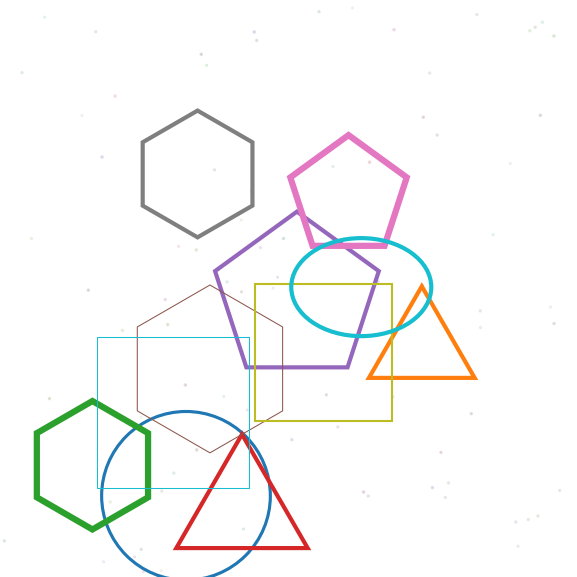[{"shape": "circle", "thickness": 1.5, "radius": 0.73, "center": [0.322, 0.141]}, {"shape": "triangle", "thickness": 2, "radius": 0.53, "center": [0.73, 0.398]}, {"shape": "hexagon", "thickness": 3, "radius": 0.56, "center": [0.16, 0.194]}, {"shape": "triangle", "thickness": 2, "radius": 0.66, "center": [0.419, 0.116]}, {"shape": "pentagon", "thickness": 2, "radius": 0.75, "center": [0.514, 0.484]}, {"shape": "hexagon", "thickness": 0.5, "radius": 0.73, "center": [0.364, 0.36]}, {"shape": "pentagon", "thickness": 3, "radius": 0.53, "center": [0.604, 0.659]}, {"shape": "hexagon", "thickness": 2, "radius": 0.55, "center": [0.342, 0.698]}, {"shape": "square", "thickness": 1, "radius": 0.59, "center": [0.56, 0.388]}, {"shape": "square", "thickness": 0.5, "radius": 0.66, "center": [0.3, 0.285]}, {"shape": "oval", "thickness": 2, "radius": 0.61, "center": [0.626, 0.502]}]